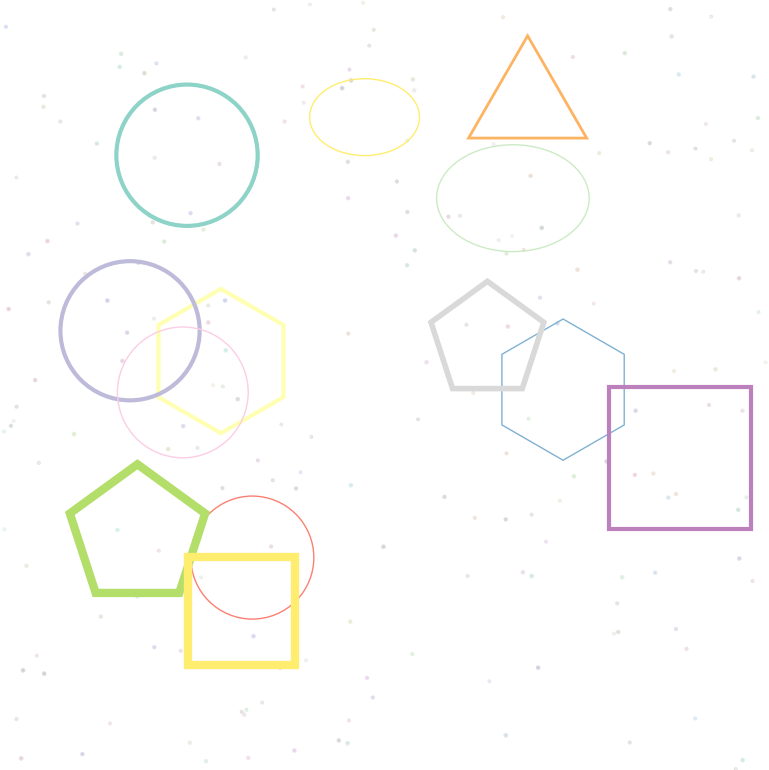[{"shape": "circle", "thickness": 1.5, "radius": 0.46, "center": [0.243, 0.798]}, {"shape": "hexagon", "thickness": 1.5, "radius": 0.47, "center": [0.287, 0.531]}, {"shape": "circle", "thickness": 1.5, "radius": 0.45, "center": [0.169, 0.57]}, {"shape": "circle", "thickness": 0.5, "radius": 0.4, "center": [0.328, 0.276]}, {"shape": "hexagon", "thickness": 0.5, "radius": 0.46, "center": [0.731, 0.494]}, {"shape": "triangle", "thickness": 1, "radius": 0.44, "center": [0.685, 0.865]}, {"shape": "pentagon", "thickness": 3, "radius": 0.46, "center": [0.179, 0.305]}, {"shape": "circle", "thickness": 0.5, "radius": 0.42, "center": [0.237, 0.49]}, {"shape": "pentagon", "thickness": 2, "radius": 0.39, "center": [0.633, 0.558]}, {"shape": "square", "thickness": 1.5, "radius": 0.46, "center": [0.883, 0.406]}, {"shape": "oval", "thickness": 0.5, "radius": 0.5, "center": [0.666, 0.743]}, {"shape": "square", "thickness": 3, "radius": 0.35, "center": [0.314, 0.207]}, {"shape": "oval", "thickness": 0.5, "radius": 0.36, "center": [0.473, 0.848]}]